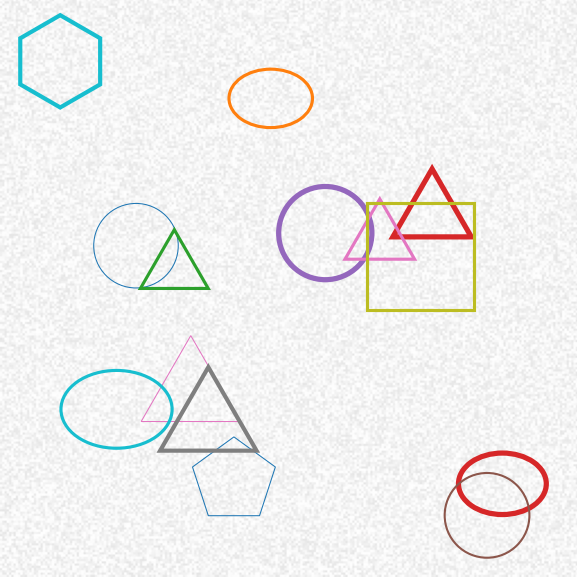[{"shape": "circle", "thickness": 0.5, "radius": 0.37, "center": [0.235, 0.574]}, {"shape": "pentagon", "thickness": 0.5, "radius": 0.38, "center": [0.405, 0.167]}, {"shape": "oval", "thickness": 1.5, "radius": 0.36, "center": [0.469, 0.829]}, {"shape": "triangle", "thickness": 1.5, "radius": 0.34, "center": [0.302, 0.534]}, {"shape": "oval", "thickness": 2.5, "radius": 0.38, "center": [0.87, 0.161]}, {"shape": "triangle", "thickness": 2.5, "radius": 0.39, "center": [0.748, 0.628]}, {"shape": "circle", "thickness": 2.5, "radius": 0.4, "center": [0.563, 0.595]}, {"shape": "circle", "thickness": 1, "radius": 0.37, "center": [0.843, 0.107]}, {"shape": "triangle", "thickness": 0.5, "radius": 0.5, "center": [0.33, 0.319]}, {"shape": "triangle", "thickness": 1.5, "radius": 0.35, "center": [0.658, 0.585]}, {"shape": "triangle", "thickness": 2, "radius": 0.48, "center": [0.361, 0.267]}, {"shape": "square", "thickness": 1.5, "radius": 0.46, "center": [0.728, 0.555]}, {"shape": "hexagon", "thickness": 2, "radius": 0.4, "center": [0.104, 0.893]}, {"shape": "oval", "thickness": 1.5, "radius": 0.48, "center": [0.202, 0.29]}]